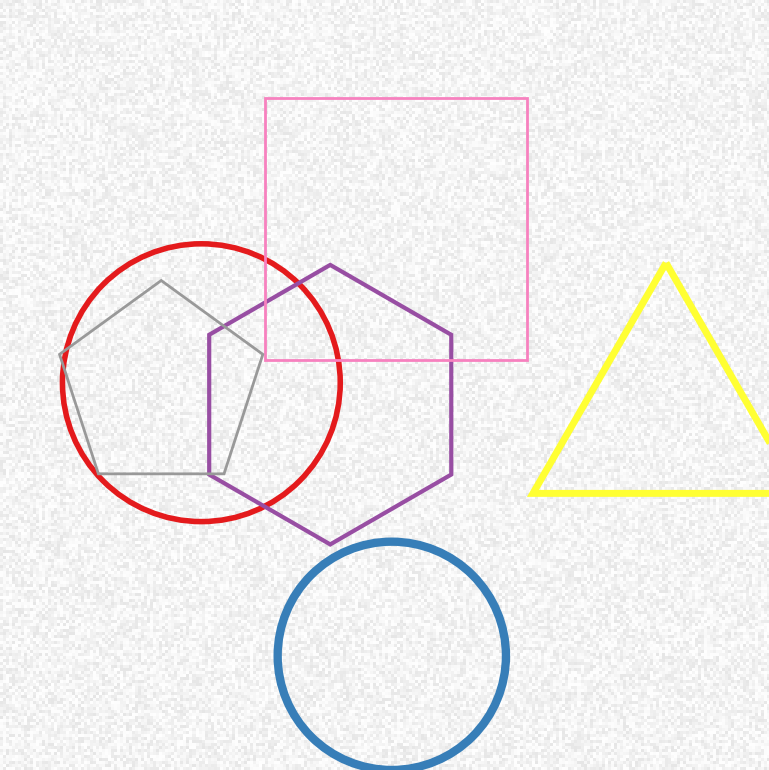[{"shape": "circle", "thickness": 2, "radius": 0.9, "center": [0.261, 0.503]}, {"shape": "circle", "thickness": 3, "radius": 0.74, "center": [0.509, 0.148]}, {"shape": "hexagon", "thickness": 1.5, "radius": 0.91, "center": [0.429, 0.474]}, {"shape": "triangle", "thickness": 2.5, "radius": 1.0, "center": [0.865, 0.459]}, {"shape": "square", "thickness": 1, "radius": 0.85, "center": [0.514, 0.703]}, {"shape": "pentagon", "thickness": 1, "radius": 0.69, "center": [0.209, 0.497]}]